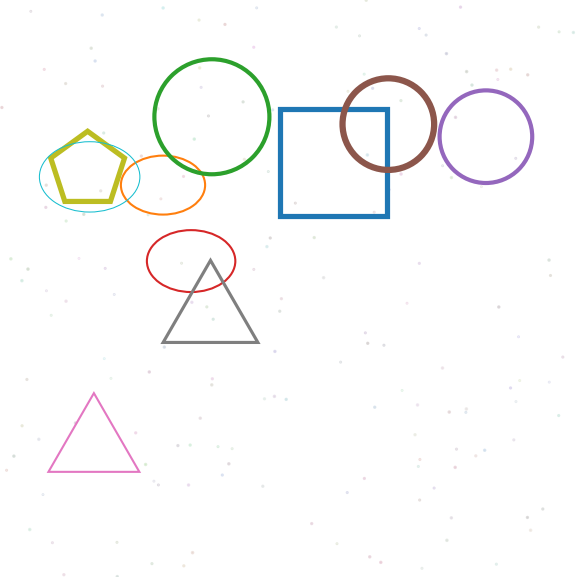[{"shape": "square", "thickness": 2.5, "radius": 0.46, "center": [0.578, 0.718]}, {"shape": "oval", "thickness": 1, "radius": 0.36, "center": [0.282, 0.679]}, {"shape": "circle", "thickness": 2, "radius": 0.5, "center": [0.367, 0.797]}, {"shape": "oval", "thickness": 1, "radius": 0.38, "center": [0.331, 0.547]}, {"shape": "circle", "thickness": 2, "radius": 0.4, "center": [0.841, 0.762]}, {"shape": "circle", "thickness": 3, "radius": 0.4, "center": [0.672, 0.784]}, {"shape": "triangle", "thickness": 1, "radius": 0.45, "center": [0.163, 0.228]}, {"shape": "triangle", "thickness": 1.5, "radius": 0.47, "center": [0.365, 0.454]}, {"shape": "pentagon", "thickness": 2.5, "radius": 0.34, "center": [0.152, 0.705]}, {"shape": "oval", "thickness": 0.5, "radius": 0.44, "center": [0.155, 0.693]}]